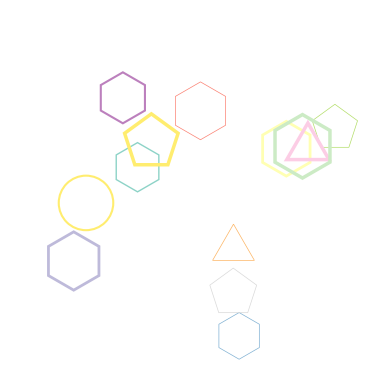[{"shape": "hexagon", "thickness": 1, "radius": 0.32, "center": [0.357, 0.566]}, {"shape": "hexagon", "thickness": 2, "radius": 0.36, "center": [0.744, 0.614]}, {"shape": "hexagon", "thickness": 2, "radius": 0.38, "center": [0.191, 0.322]}, {"shape": "hexagon", "thickness": 0.5, "radius": 0.38, "center": [0.521, 0.712]}, {"shape": "hexagon", "thickness": 0.5, "radius": 0.3, "center": [0.621, 0.128]}, {"shape": "triangle", "thickness": 0.5, "radius": 0.31, "center": [0.606, 0.355]}, {"shape": "pentagon", "thickness": 0.5, "radius": 0.31, "center": [0.87, 0.667]}, {"shape": "triangle", "thickness": 2.5, "radius": 0.32, "center": [0.8, 0.617]}, {"shape": "pentagon", "thickness": 0.5, "radius": 0.32, "center": [0.606, 0.24]}, {"shape": "hexagon", "thickness": 1.5, "radius": 0.33, "center": [0.319, 0.746]}, {"shape": "hexagon", "thickness": 2.5, "radius": 0.41, "center": [0.786, 0.62]}, {"shape": "pentagon", "thickness": 2.5, "radius": 0.37, "center": [0.393, 0.631]}, {"shape": "circle", "thickness": 1.5, "radius": 0.35, "center": [0.223, 0.473]}]